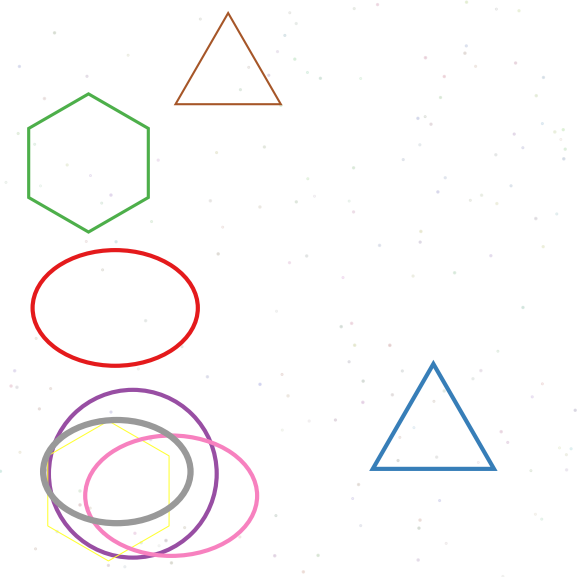[{"shape": "oval", "thickness": 2, "radius": 0.72, "center": [0.2, 0.466]}, {"shape": "triangle", "thickness": 2, "radius": 0.61, "center": [0.75, 0.248]}, {"shape": "hexagon", "thickness": 1.5, "radius": 0.6, "center": [0.153, 0.717]}, {"shape": "circle", "thickness": 2, "radius": 0.73, "center": [0.23, 0.179]}, {"shape": "hexagon", "thickness": 0.5, "radius": 0.61, "center": [0.188, 0.149]}, {"shape": "triangle", "thickness": 1, "radius": 0.53, "center": [0.395, 0.871]}, {"shape": "oval", "thickness": 2, "radius": 0.74, "center": [0.296, 0.141]}, {"shape": "oval", "thickness": 3, "radius": 0.64, "center": [0.202, 0.183]}]